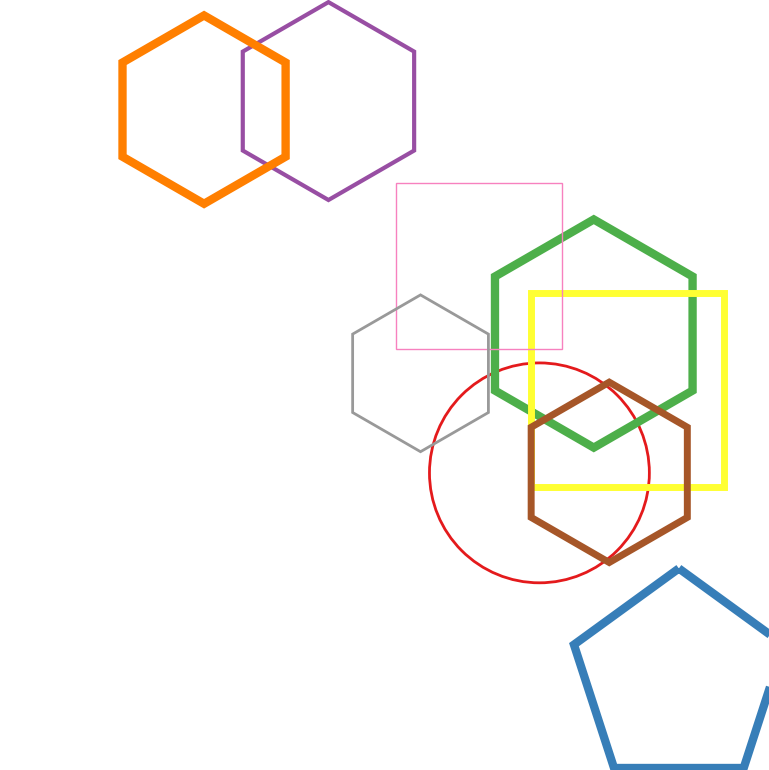[{"shape": "circle", "thickness": 1, "radius": 0.71, "center": [0.701, 0.386]}, {"shape": "pentagon", "thickness": 3, "radius": 0.72, "center": [0.882, 0.119]}, {"shape": "hexagon", "thickness": 3, "radius": 0.74, "center": [0.771, 0.567]}, {"shape": "hexagon", "thickness": 1.5, "radius": 0.64, "center": [0.427, 0.869]}, {"shape": "hexagon", "thickness": 3, "radius": 0.61, "center": [0.265, 0.858]}, {"shape": "square", "thickness": 2.5, "radius": 0.63, "center": [0.814, 0.494]}, {"shape": "hexagon", "thickness": 2.5, "radius": 0.59, "center": [0.791, 0.387]}, {"shape": "square", "thickness": 0.5, "radius": 0.54, "center": [0.623, 0.654]}, {"shape": "hexagon", "thickness": 1, "radius": 0.51, "center": [0.546, 0.515]}]